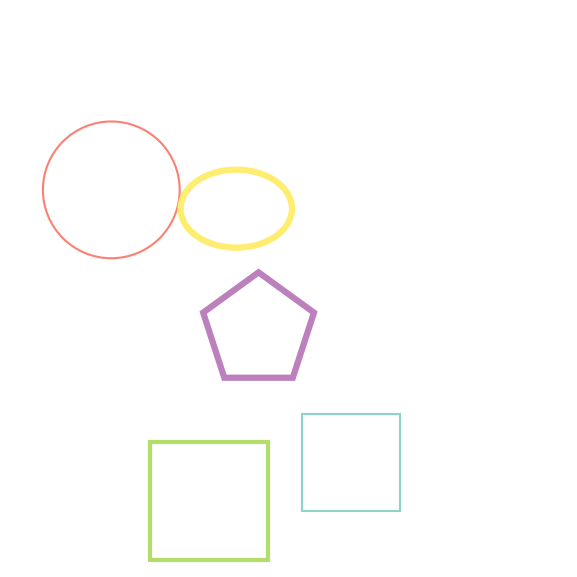[{"shape": "square", "thickness": 1, "radius": 0.42, "center": [0.607, 0.198]}, {"shape": "circle", "thickness": 1, "radius": 0.59, "center": [0.193, 0.67]}, {"shape": "square", "thickness": 2, "radius": 0.51, "center": [0.362, 0.131]}, {"shape": "pentagon", "thickness": 3, "radius": 0.5, "center": [0.448, 0.427]}, {"shape": "oval", "thickness": 3, "radius": 0.48, "center": [0.409, 0.638]}]